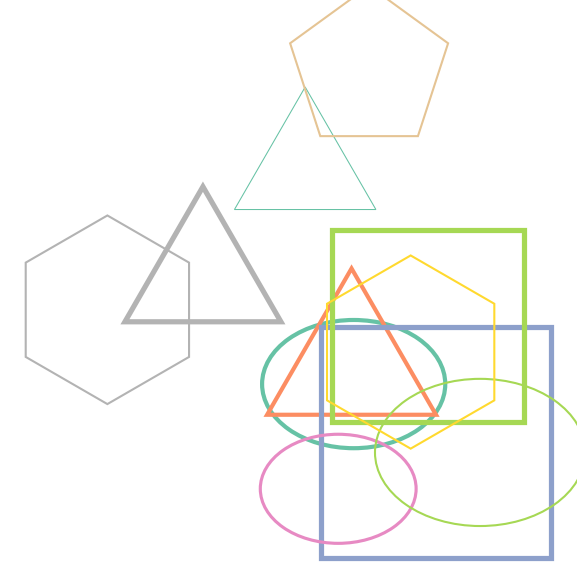[{"shape": "triangle", "thickness": 0.5, "radius": 0.71, "center": [0.528, 0.707]}, {"shape": "oval", "thickness": 2, "radius": 0.79, "center": [0.612, 0.334]}, {"shape": "triangle", "thickness": 2, "radius": 0.84, "center": [0.609, 0.365]}, {"shape": "square", "thickness": 2.5, "radius": 1.0, "center": [0.755, 0.233]}, {"shape": "oval", "thickness": 1.5, "radius": 0.67, "center": [0.586, 0.153]}, {"shape": "oval", "thickness": 1, "radius": 0.91, "center": [0.831, 0.216]}, {"shape": "square", "thickness": 2.5, "radius": 0.83, "center": [0.741, 0.434]}, {"shape": "hexagon", "thickness": 1, "radius": 0.84, "center": [0.711, 0.39]}, {"shape": "pentagon", "thickness": 1, "radius": 0.72, "center": [0.639, 0.88]}, {"shape": "triangle", "thickness": 2.5, "radius": 0.78, "center": [0.351, 0.52]}, {"shape": "hexagon", "thickness": 1, "radius": 0.82, "center": [0.186, 0.463]}]